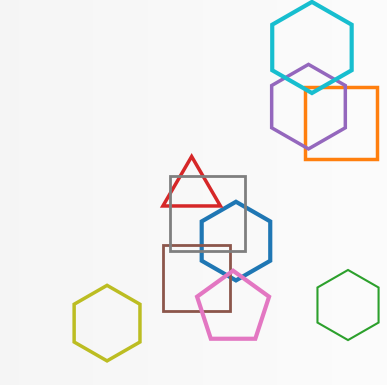[{"shape": "hexagon", "thickness": 3, "radius": 0.51, "center": [0.609, 0.374]}, {"shape": "square", "thickness": 2.5, "radius": 0.47, "center": [0.881, 0.681]}, {"shape": "hexagon", "thickness": 1.5, "radius": 0.46, "center": [0.898, 0.208]}, {"shape": "triangle", "thickness": 2.5, "radius": 0.43, "center": [0.495, 0.508]}, {"shape": "hexagon", "thickness": 2.5, "radius": 0.55, "center": [0.796, 0.723]}, {"shape": "square", "thickness": 2, "radius": 0.43, "center": [0.507, 0.279]}, {"shape": "pentagon", "thickness": 3, "radius": 0.49, "center": [0.601, 0.199]}, {"shape": "square", "thickness": 2, "radius": 0.48, "center": [0.535, 0.445]}, {"shape": "hexagon", "thickness": 2.5, "radius": 0.49, "center": [0.276, 0.161]}, {"shape": "hexagon", "thickness": 3, "radius": 0.59, "center": [0.805, 0.877]}]